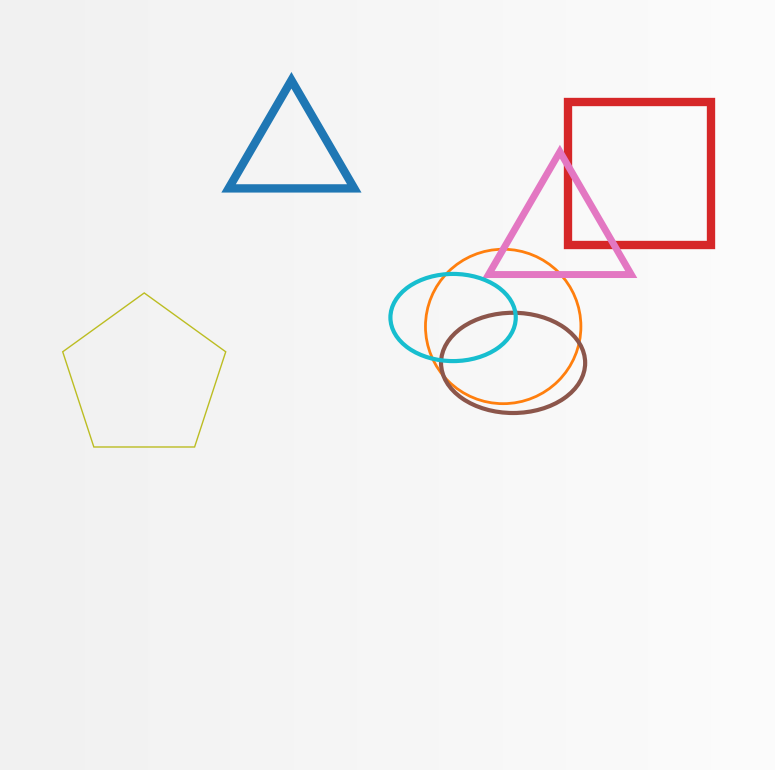[{"shape": "triangle", "thickness": 3, "radius": 0.47, "center": [0.376, 0.802]}, {"shape": "circle", "thickness": 1, "radius": 0.5, "center": [0.649, 0.576]}, {"shape": "square", "thickness": 3, "radius": 0.46, "center": [0.826, 0.775]}, {"shape": "oval", "thickness": 1.5, "radius": 0.46, "center": [0.662, 0.529]}, {"shape": "triangle", "thickness": 2.5, "radius": 0.53, "center": [0.722, 0.697]}, {"shape": "pentagon", "thickness": 0.5, "radius": 0.55, "center": [0.186, 0.509]}, {"shape": "oval", "thickness": 1.5, "radius": 0.4, "center": [0.585, 0.588]}]